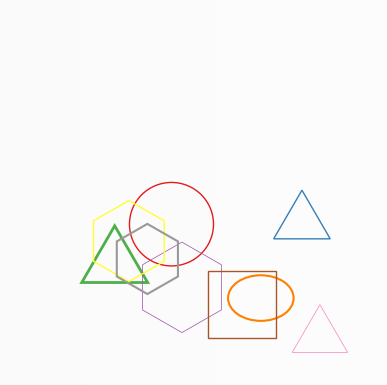[{"shape": "circle", "thickness": 1, "radius": 0.54, "center": [0.443, 0.418]}, {"shape": "triangle", "thickness": 1, "radius": 0.42, "center": [0.779, 0.422]}, {"shape": "triangle", "thickness": 2, "radius": 0.49, "center": [0.296, 0.315]}, {"shape": "hexagon", "thickness": 0.5, "radius": 0.59, "center": [0.47, 0.254]}, {"shape": "oval", "thickness": 1.5, "radius": 0.42, "center": [0.673, 0.226]}, {"shape": "hexagon", "thickness": 1, "radius": 0.53, "center": [0.333, 0.374]}, {"shape": "square", "thickness": 1, "radius": 0.44, "center": [0.625, 0.209]}, {"shape": "triangle", "thickness": 0.5, "radius": 0.41, "center": [0.826, 0.126]}, {"shape": "hexagon", "thickness": 1.5, "radius": 0.46, "center": [0.38, 0.327]}]